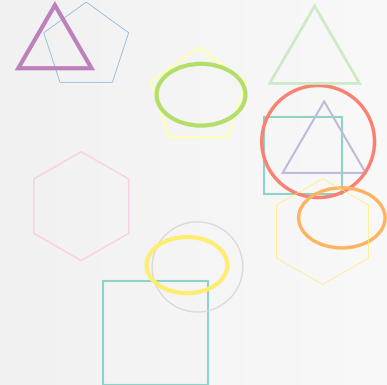[{"shape": "square", "thickness": 1.5, "radius": 0.5, "center": [0.782, 0.597]}, {"shape": "square", "thickness": 1.5, "radius": 0.68, "center": [0.402, 0.134]}, {"shape": "pentagon", "thickness": 1.5, "radius": 0.64, "center": [0.512, 0.748]}, {"shape": "triangle", "thickness": 1.5, "radius": 0.62, "center": [0.837, 0.613]}, {"shape": "circle", "thickness": 2.5, "radius": 0.73, "center": [0.821, 0.632]}, {"shape": "pentagon", "thickness": 0.5, "radius": 0.58, "center": [0.222, 0.879]}, {"shape": "oval", "thickness": 2.5, "radius": 0.56, "center": [0.882, 0.434]}, {"shape": "oval", "thickness": 3, "radius": 0.57, "center": [0.519, 0.754]}, {"shape": "hexagon", "thickness": 1, "radius": 0.71, "center": [0.21, 0.465]}, {"shape": "circle", "thickness": 1, "radius": 0.59, "center": [0.51, 0.307]}, {"shape": "triangle", "thickness": 3, "radius": 0.55, "center": [0.142, 0.877]}, {"shape": "triangle", "thickness": 2, "radius": 0.67, "center": [0.812, 0.85]}, {"shape": "hexagon", "thickness": 0.5, "radius": 0.69, "center": [0.832, 0.399]}, {"shape": "oval", "thickness": 3, "radius": 0.52, "center": [0.483, 0.311]}]